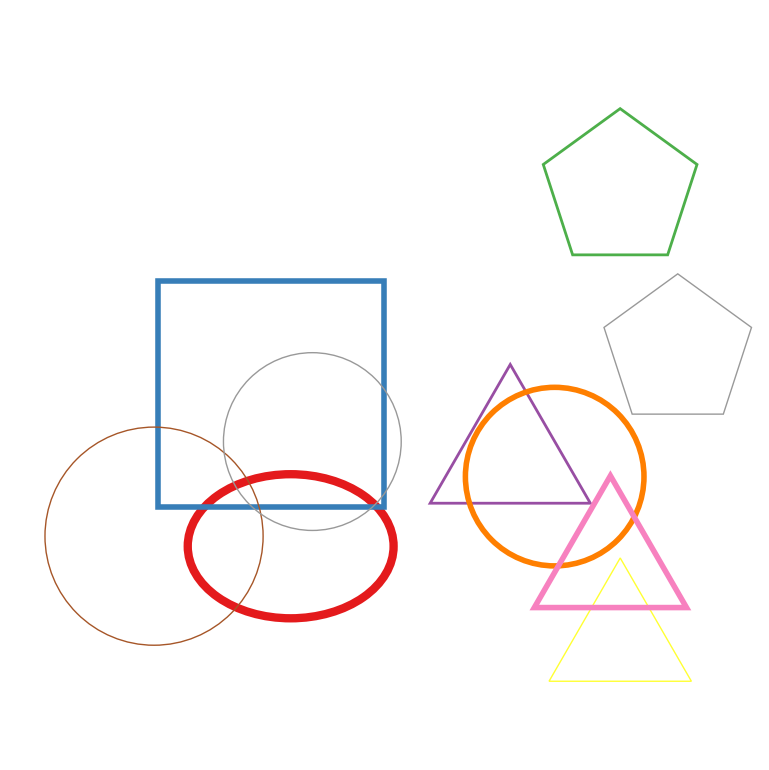[{"shape": "oval", "thickness": 3, "radius": 0.67, "center": [0.377, 0.291]}, {"shape": "square", "thickness": 2, "radius": 0.73, "center": [0.352, 0.488]}, {"shape": "pentagon", "thickness": 1, "radius": 0.52, "center": [0.805, 0.754]}, {"shape": "triangle", "thickness": 1, "radius": 0.6, "center": [0.663, 0.407]}, {"shape": "circle", "thickness": 2, "radius": 0.58, "center": [0.72, 0.381]}, {"shape": "triangle", "thickness": 0.5, "radius": 0.53, "center": [0.805, 0.169]}, {"shape": "circle", "thickness": 0.5, "radius": 0.71, "center": [0.2, 0.304]}, {"shape": "triangle", "thickness": 2, "radius": 0.57, "center": [0.793, 0.268]}, {"shape": "circle", "thickness": 0.5, "radius": 0.58, "center": [0.406, 0.427]}, {"shape": "pentagon", "thickness": 0.5, "radius": 0.5, "center": [0.88, 0.544]}]